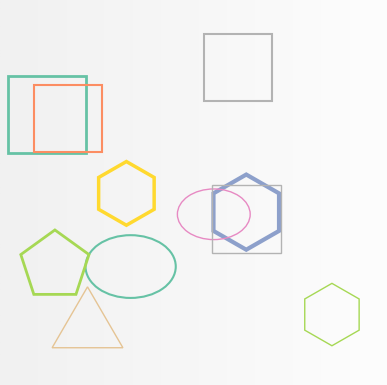[{"shape": "square", "thickness": 2, "radius": 0.5, "center": [0.122, 0.703]}, {"shape": "oval", "thickness": 1.5, "radius": 0.58, "center": [0.337, 0.308]}, {"shape": "square", "thickness": 1.5, "radius": 0.44, "center": [0.176, 0.691]}, {"shape": "hexagon", "thickness": 3, "radius": 0.49, "center": [0.635, 0.449]}, {"shape": "oval", "thickness": 1, "radius": 0.47, "center": [0.552, 0.443]}, {"shape": "hexagon", "thickness": 1, "radius": 0.41, "center": [0.857, 0.183]}, {"shape": "pentagon", "thickness": 2, "radius": 0.46, "center": [0.142, 0.31]}, {"shape": "hexagon", "thickness": 2.5, "radius": 0.41, "center": [0.326, 0.498]}, {"shape": "triangle", "thickness": 1, "radius": 0.53, "center": [0.226, 0.15]}, {"shape": "square", "thickness": 1.5, "radius": 0.44, "center": [0.613, 0.825]}, {"shape": "square", "thickness": 1, "radius": 0.44, "center": [0.636, 0.43]}]